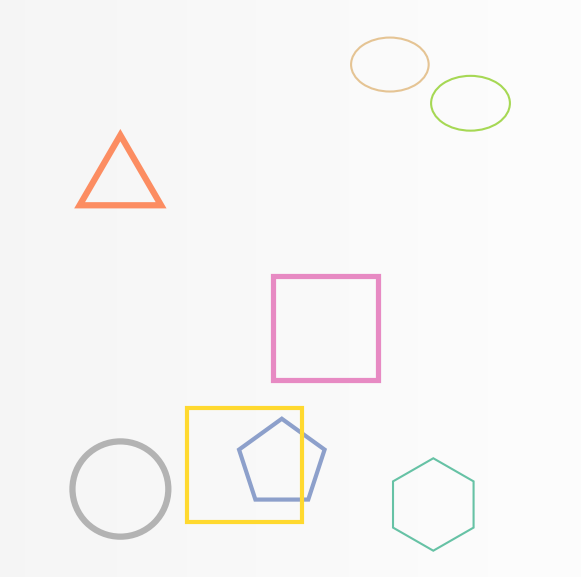[{"shape": "hexagon", "thickness": 1, "radius": 0.4, "center": [0.745, 0.126]}, {"shape": "triangle", "thickness": 3, "radius": 0.4, "center": [0.207, 0.684]}, {"shape": "pentagon", "thickness": 2, "radius": 0.39, "center": [0.485, 0.197]}, {"shape": "square", "thickness": 2.5, "radius": 0.45, "center": [0.56, 0.431]}, {"shape": "oval", "thickness": 1, "radius": 0.34, "center": [0.809, 0.82]}, {"shape": "square", "thickness": 2, "radius": 0.49, "center": [0.421, 0.194]}, {"shape": "oval", "thickness": 1, "radius": 0.33, "center": [0.671, 0.887]}, {"shape": "circle", "thickness": 3, "radius": 0.41, "center": [0.207, 0.152]}]